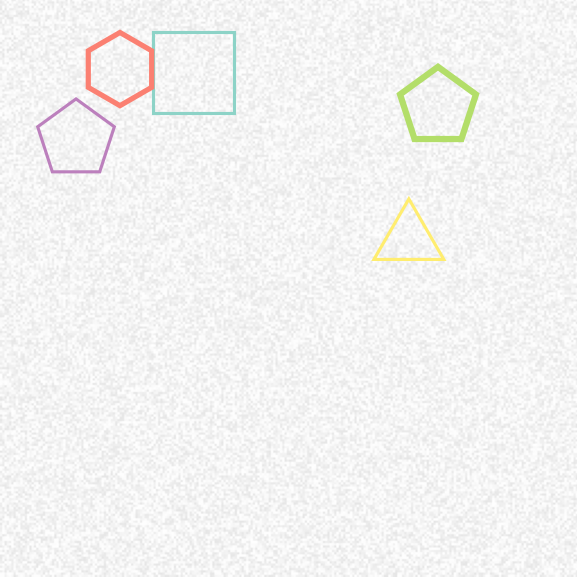[{"shape": "square", "thickness": 1.5, "radius": 0.35, "center": [0.335, 0.874]}, {"shape": "hexagon", "thickness": 2.5, "radius": 0.32, "center": [0.208, 0.88]}, {"shape": "pentagon", "thickness": 3, "radius": 0.35, "center": [0.758, 0.814]}, {"shape": "pentagon", "thickness": 1.5, "radius": 0.35, "center": [0.132, 0.758]}, {"shape": "triangle", "thickness": 1.5, "radius": 0.35, "center": [0.708, 0.585]}]